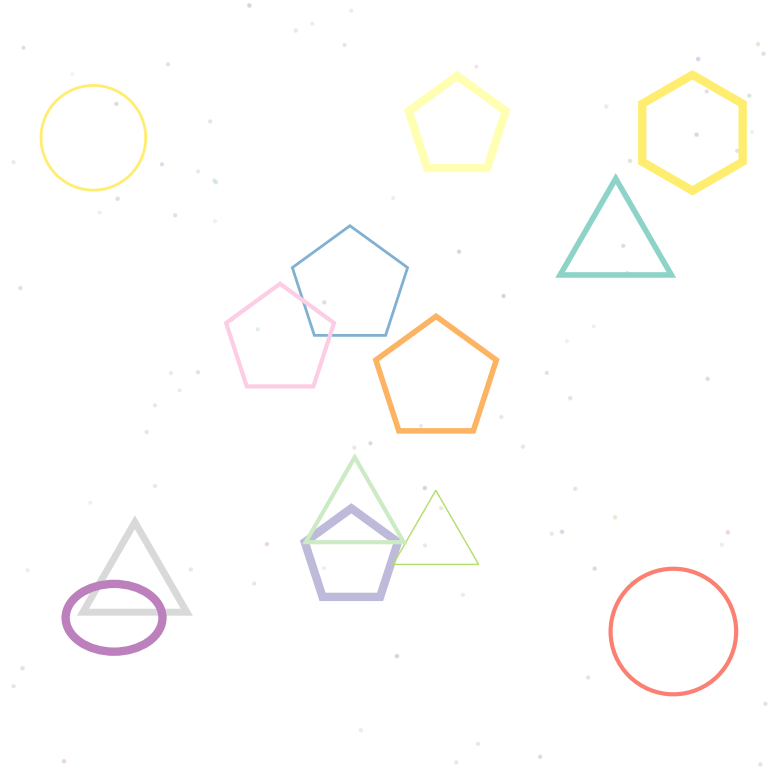[{"shape": "triangle", "thickness": 2, "radius": 0.42, "center": [0.8, 0.685]}, {"shape": "pentagon", "thickness": 3, "radius": 0.33, "center": [0.594, 0.835]}, {"shape": "pentagon", "thickness": 3, "radius": 0.32, "center": [0.456, 0.276]}, {"shape": "circle", "thickness": 1.5, "radius": 0.41, "center": [0.875, 0.18]}, {"shape": "pentagon", "thickness": 1, "radius": 0.39, "center": [0.454, 0.628]}, {"shape": "pentagon", "thickness": 2, "radius": 0.41, "center": [0.566, 0.507]}, {"shape": "triangle", "thickness": 0.5, "radius": 0.32, "center": [0.566, 0.299]}, {"shape": "pentagon", "thickness": 1.5, "radius": 0.37, "center": [0.364, 0.558]}, {"shape": "triangle", "thickness": 2.5, "radius": 0.39, "center": [0.175, 0.244]}, {"shape": "oval", "thickness": 3, "radius": 0.31, "center": [0.148, 0.198]}, {"shape": "triangle", "thickness": 1.5, "radius": 0.37, "center": [0.461, 0.333]}, {"shape": "hexagon", "thickness": 3, "radius": 0.38, "center": [0.899, 0.828]}, {"shape": "circle", "thickness": 1, "radius": 0.34, "center": [0.121, 0.821]}]